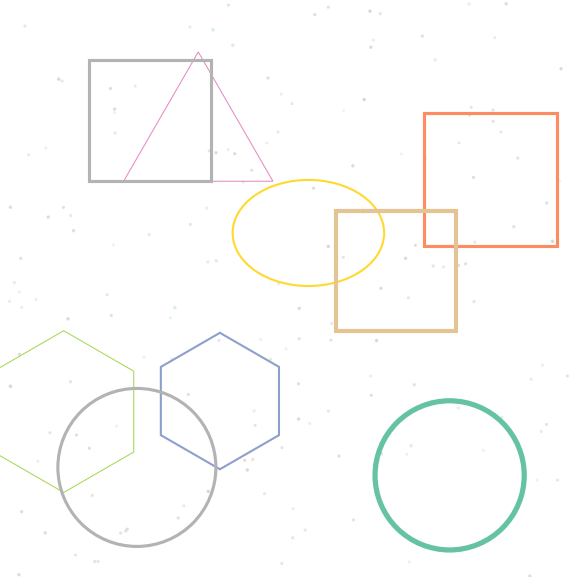[{"shape": "circle", "thickness": 2.5, "radius": 0.65, "center": [0.779, 0.176]}, {"shape": "square", "thickness": 1.5, "radius": 0.58, "center": [0.849, 0.688]}, {"shape": "hexagon", "thickness": 1, "radius": 0.59, "center": [0.381, 0.305]}, {"shape": "triangle", "thickness": 0.5, "radius": 0.75, "center": [0.343, 0.76]}, {"shape": "hexagon", "thickness": 0.5, "radius": 0.7, "center": [0.11, 0.286]}, {"shape": "oval", "thickness": 1, "radius": 0.66, "center": [0.534, 0.596]}, {"shape": "square", "thickness": 2, "radius": 0.52, "center": [0.685, 0.53]}, {"shape": "circle", "thickness": 1.5, "radius": 0.68, "center": [0.237, 0.19]}, {"shape": "square", "thickness": 1.5, "radius": 0.53, "center": [0.26, 0.79]}]